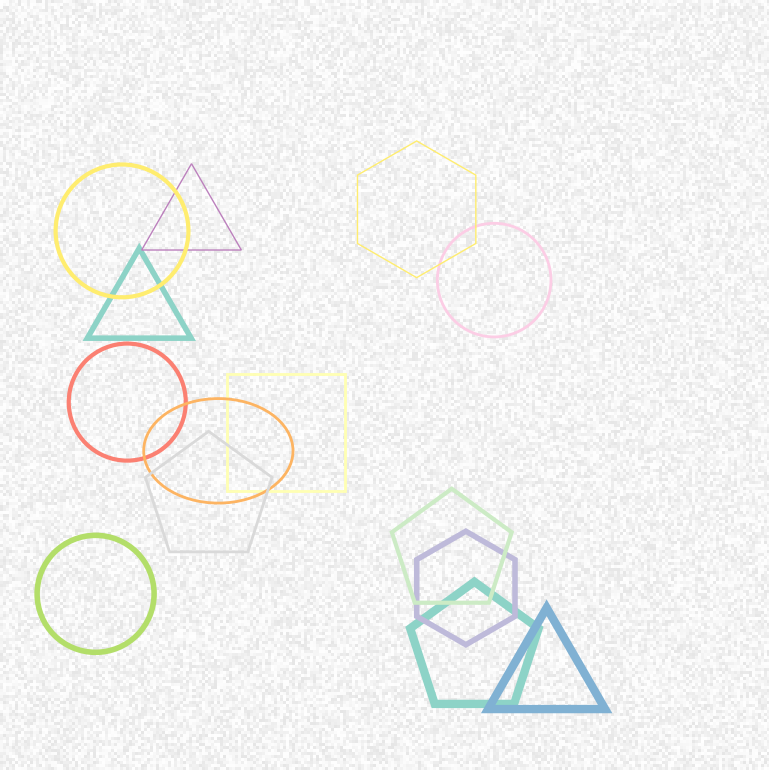[{"shape": "pentagon", "thickness": 3, "radius": 0.44, "center": [0.616, 0.157]}, {"shape": "triangle", "thickness": 2, "radius": 0.39, "center": [0.181, 0.6]}, {"shape": "square", "thickness": 1, "radius": 0.38, "center": [0.371, 0.438]}, {"shape": "hexagon", "thickness": 2, "radius": 0.37, "center": [0.605, 0.236]}, {"shape": "circle", "thickness": 1.5, "radius": 0.38, "center": [0.165, 0.478]}, {"shape": "triangle", "thickness": 3, "radius": 0.44, "center": [0.71, 0.123]}, {"shape": "oval", "thickness": 1, "radius": 0.48, "center": [0.284, 0.414]}, {"shape": "circle", "thickness": 2, "radius": 0.38, "center": [0.124, 0.229]}, {"shape": "circle", "thickness": 1, "radius": 0.37, "center": [0.642, 0.636]}, {"shape": "pentagon", "thickness": 1, "radius": 0.43, "center": [0.271, 0.353]}, {"shape": "triangle", "thickness": 0.5, "radius": 0.37, "center": [0.249, 0.713]}, {"shape": "pentagon", "thickness": 1.5, "radius": 0.41, "center": [0.587, 0.283]}, {"shape": "circle", "thickness": 1.5, "radius": 0.43, "center": [0.158, 0.7]}, {"shape": "hexagon", "thickness": 0.5, "radius": 0.44, "center": [0.541, 0.728]}]